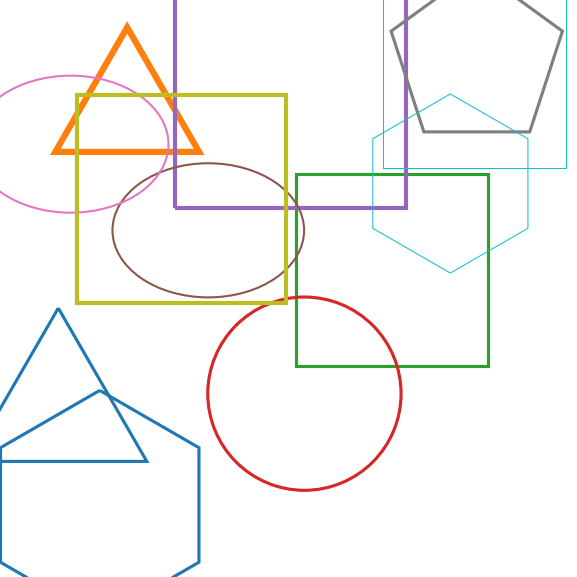[{"shape": "triangle", "thickness": 1.5, "radius": 0.88, "center": [0.101, 0.289]}, {"shape": "hexagon", "thickness": 1.5, "radius": 0.99, "center": [0.173, 0.125]}, {"shape": "triangle", "thickness": 3, "radius": 0.72, "center": [0.22, 0.808]}, {"shape": "square", "thickness": 1.5, "radius": 0.83, "center": [0.679, 0.531]}, {"shape": "circle", "thickness": 1.5, "radius": 0.84, "center": [0.527, 0.317]}, {"shape": "square", "thickness": 2, "radius": 1.0, "center": [0.503, 0.838]}, {"shape": "oval", "thickness": 1, "radius": 0.83, "center": [0.361, 0.6]}, {"shape": "oval", "thickness": 1, "radius": 0.85, "center": [0.122, 0.749]}, {"shape": "pentagon", "thickness": 1.5, "radius": 0.78, "center": [0.826, 0.897]}, {"shape": "square", "thickness": 2, "radius": 0.9, "center": [0.314, 0.654]}, {"shape": "square", "thickness": 0.5, "radius": 0.79, "center": [0.821, 0.866]}, {"shape": "hexagon", "thickness": 0.5, "radius": 0.78, "center": [0.78, 0.681]}]